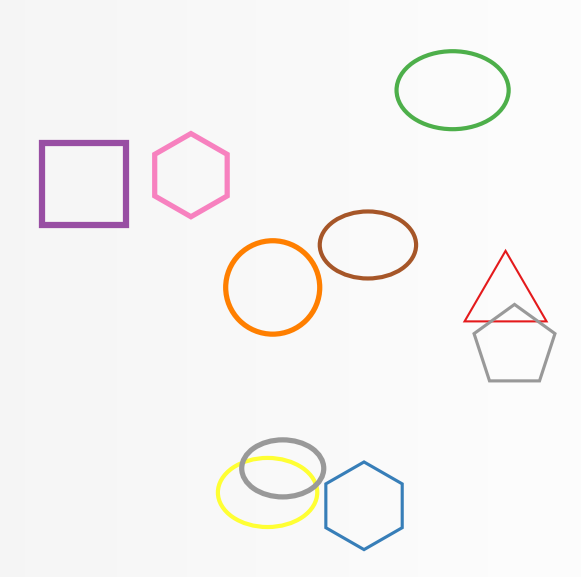[{"shape": "triangle", "thickness": 1, "radius": 0.41, "center": [0.87, 0.483]}, {"shape": "hexagon", "thickness": 1.5, "radius": 0.38, "center": [0.626, 0.123]}, {"shape": "oval", "thickness": 2, "radius": 0.48, "center": [0.779, 0.843]}, {"shape": "square", "thickness": 3, "radius": 0.36, "center": [0.145, 0.681]}, {"shape": "circle", "thickness": 2.5, "radius": 0.4, "center": [0.469, 0.501]}, {"shape": "oval", "thickness": 2, "radius": 0.43, "center": [0.46, 0.146]}, {"shape": "oval", "thickness": 2, "radius": 0.41, "center": [0.633, 0.575]}, {"shape": "hexagon", "thickness": 2.5, "radius": 0.36, "center": [0.329, 0.696]}, {"shape": "pentagon", "thickness": 1.5, "radius": 0.37, "center": [0.885, 0.399]}, {"shape": "oval", "thickness": 2.5, "radius": 0.35, "center": [0.486, 0.188]}]